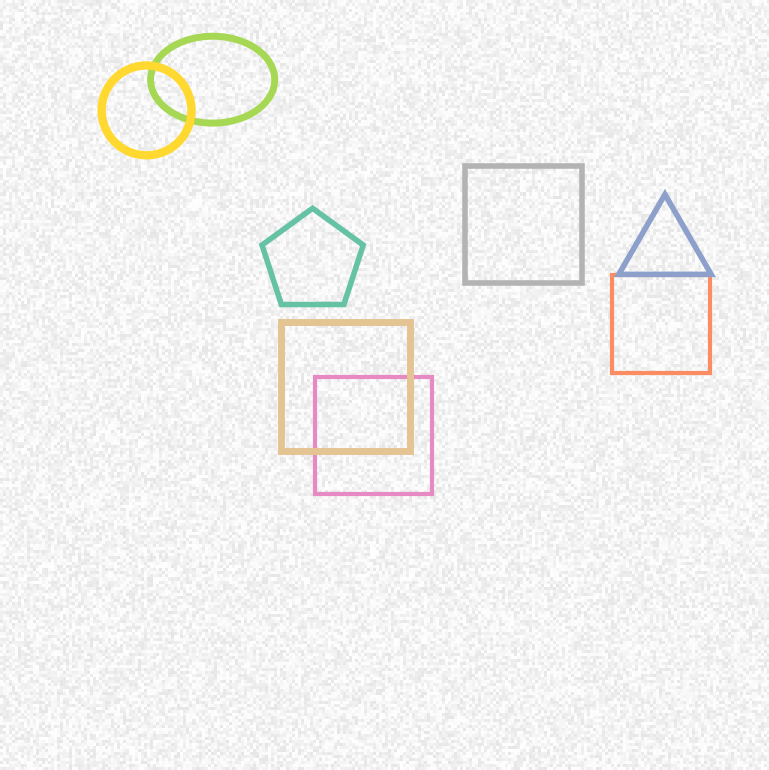[{"shape": "pentagon", "thickness": 2, "radius": 0.35, "center": [0.406, 0.66]}, {"shape": "square", "thickness": 1.5, "radius": 0.32, "center": [0.859, 0.579]}, {"shape": "triangle", "thickness": 2, "radius": 0.35, "center": [0.864, 0.678]}, {"shape": "square", "thickness": 1.5, "radius": 0.38, "center": [0.485, 0.434]}, {"shape": "oval", "thickness": 2.5, "radius": 0.4, "center": [0.276, 0.897]}, {"shape": "circle", "thickness": 3, "radius": 0.29, "center": [0.19, 0.857]}, {"shape": "square", "thickness": 2.5, "radius": 0.42, "center": [0.448, 0.498]}, {"shape": "square", "thickness": 2, "radius": 0.38, "center": [0.68, 0.709]}]